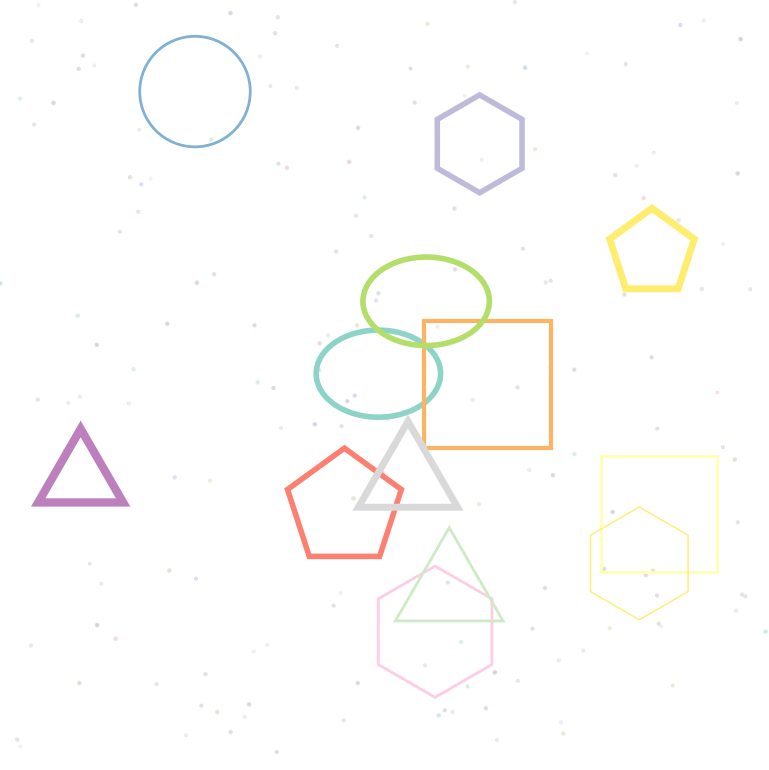[{"shape": "oval", "thickness": 2, "radius": 0.4, "center": [0.491, 0.515]}, {"shape": "square", "thickness": 1, "radius": 0.38, "center": [0.856, 0.332]}, {"shape": "hexagon", "thickness": 2, "radius": 0.32, "center": [0.623, 0.813]}, {"shape": "pentagon", "thickness": 2, "radius": 0.39, "center": [0.447, 0.34]}, {"shape": "circle", "thickness": 1, "radius": 0.36, "center": [0.253, 0.881]}, {"shape": "square", "thickness": 1.5, "radius": 0.41, "center": [0.634, 0.501]}, {"shape": "oval", "thickness": 2, "radius": 0.41, "center": [0.553, 0.609]}, {"shape": "hexagon", "thickness": 1, "radius": 0.43, "center": [0.565, 0.18]}, {"shape": "triangle", "thickness": 2.5, "radius": 0.37, "center": [0.53, 0.378]}, {"shape": "triangle", "thickness": 3, "radius": 0.32, "center": [0.105, 0.379]}, {"shape": "triangle", "thickness": 1, "radius": 0.4, "center": [0.583, 0.234]}, {"shape": "hexagon", "thickness": 0.5, "radius": 0.37, "center": [0.83, 0.268]}, {"shape": "pentagon", "thickness": 2.5, "radius": 0.29, "center": [0.847, 0.672]}]